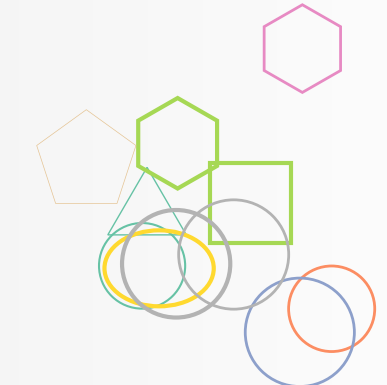[{"shape": "triangle", "thickness": 1, "radius": 0.58, "center": [0.38, 0.448]}, {"shape": "circle", "thickness": 1.5, "radius": 0.56, "center": [0.367, 0.31]}, {"shape": "circle", "thickness": 2, "radius": 0.56, "center": [0.856, 0.198]}, {"shape": "circle", "thickness": 2, "radius": 0.7, "center": [0.774, 0.137]}, {"shape": "hexagon", "thickness": 2, "radius": 0.57, "center": [0.78, 0.874]}, {"shape": "hexagon", "thickness": 3, "radius": 0.59, "center": [0.458, 0.628]}, {"shape": "square", "thickness": 3, "radius": 0.52, "center": [0.645, 0.473]}, {"shape": "oval", "thickness": 3, "radius": 0.7, "center": [0.411, 0.303]}, {"shape": "pentagon", "thickness": 0.5, "radius": 0.67, "center": [0.223, 0.58]}, {"shape": "circle", "thickness": 2, "radius": 0.71, "center": [0.603, 0.339]}, {"shape": "circle", "thickness": 3, "radius": 0.7, "center": [0.455, 0.315]}]